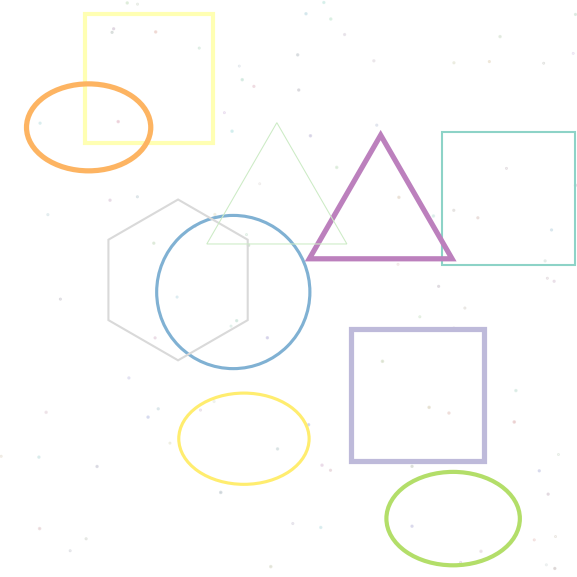[{"shape": "square", "thickness": 1, "radius": 0.58, "center": [0.88, 0.655]}, {"shape": "square", "thickness": 2, "radius": 0.56, "center": [0.258, 0.863]}, {"shape": "square", "thickness": 2.5, "radius": 0.57, "center": [0.723, 0.315]}, {"shape": "circle", "thickness": 1.5, "radius": 0.66, "center": [0.404, 0.493]}, {"shape": "oval", "thickness": 2.5, "radius": 0.54, "center": [0.153, 0.779]}, {"shape": "oval", "thickness": 2, "radius": 0.58, "center": [0.785, 0.101]}, {"shape": "hexagon", "thickness": 1, "radius": 0.7, "center": [0.308, 0.514]}, {"shape": "triangle", "thickness": 2.5, "radius": 0.71, "center": [0.659, 0.622]}, {"shape": "triangle", "thickness": 0.5, "radius": 0.7, "center": [0.479, 0.647]}, {"shape": "oval", "thickness": 1.5, "radius": 0.56, "center": [0.422, 0.239]}]